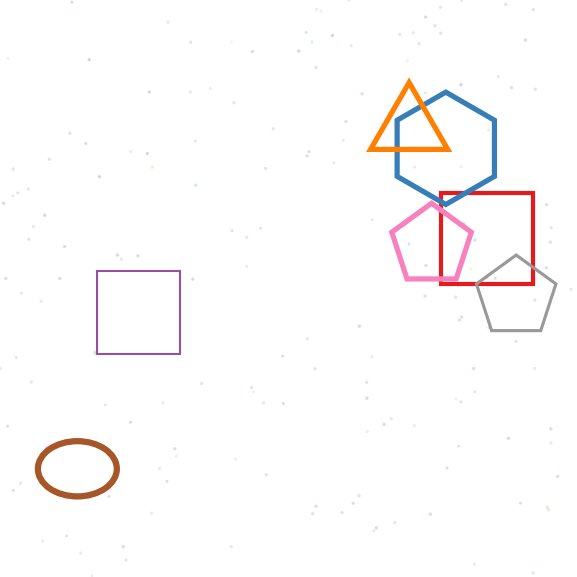[{"shape": "square", "thickness": 2, "radius": 0.4, "center": [0.843, 0.586]}, {"shape": "hexagon", "thickness": 2.5, "radius": 0.49, "center": [0.772, 0.742]}, {"shape": "square", "thickness": 1, "radius": 0.36, "center": [0.239, 0.458]}, {"shape": "triangle", "thickness": 2.5, "radius": 0.39, "center": [0.708, 0.779]}, {"shape": "oval", "thickness": 3, "radius": 0.34, "center": [0.134, 0.187]}, {"shape": "pentagon", "thickness": 2.5, "radius": 0.36, "center": [0.747, 0.575]}, {"shape": "pentagon", "thickness": 1.5, "radius": 0.36, "center": [0.894, 0.485]}]